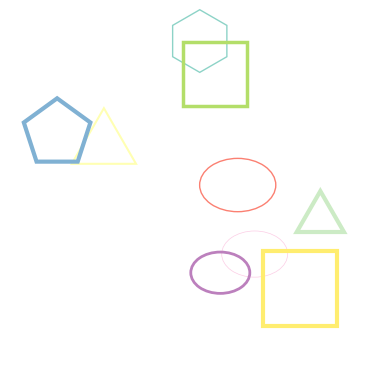[{"shape": "hexagon", "thickness": 1, "radius": 0.41, "center": [0.519, 0.893]}, {"shape": "triangle", "thickness": 1.5, "radius": 0.48, "center": [0.27, 0.623]}, {"shape": "oval", "thickness": 1, "radius": 0.49, "center": [0.617, 0.519]}, {"shape": "pentagon", "thickness": 3, "radius": 0.45, "center": [0.148, 0.654]}, {"shape": "square", "thickness": 2.5, "radius": 0.42, "center": [0.559, 0.807]}, {"shape": "oval", "thickness": 0.5, "radius": 0.43, "center": [0.662, 0.34]}, {"shape": "oval", "thickness": 2, "radius": 0.38, "center": [0.572, 0.292]}, {"shape": "triangle", "thickness": 3, "radius": 0.35, "center": [0.832, 0.433]}, {"shape": "square", "thickness": 3, "radius": 0.48, "center": [0.78, 0.25]}]